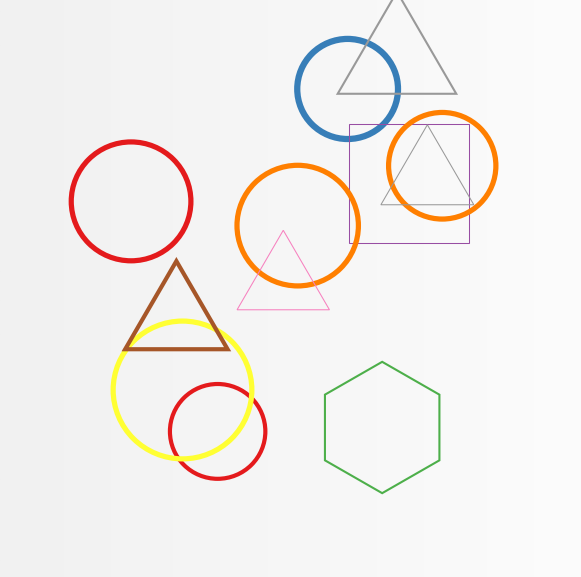[{"shape": "circle", "thickness": 2, "radius": 0.41, "center": [0.374, 0.252]}, {"shape": "circle", "thickness": 2.5, "radius": 0.51, "center": [0.226, 0.65]}, {"shape": "circle", "thickness": 3, "radius": 0.43, "center": [0.598, 0.845]}, {"shape": "hexagon", "thickness": 1, "radius": 0.57, "center": [0.658, 0.259]}, {"shape": "square", "thickness": 0.5, "radius": 0.52, "center": [0.704, 0.682]}, {"shape": "circle", "thickness": 2.5, "radius": 0.52, "center": [0.512, 0.608]}, {"shape": "circle", "thickness": 2.5, "radius": 0.46, "center": [0.761, 0.712]}, {"shape": "circle", "thickness": 2.5, "radius": 0.6, "center": [0.314, 0.324]}, {"shape": "triangle", "thickness": 2, "radius": 0.51, "center": [0.303, 0.445]}, {"shape": "triangle", "thickness": 0.5, "radius": 0.46, "center": [0.487, 0.509]}, {"shape": "triangle", "thickness": 0.5, "radius": 0.46, "center": [0.735, 0.691]}, {"shape": "triangle", "thickness": 1, "radius": 0.59, "center": [0.683, 0.896]}]